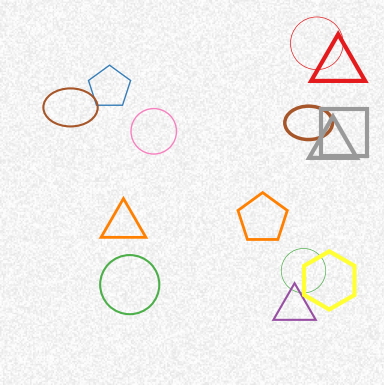[{"shape": "circle", "thickness": 0.5, "radius": 0.34, "center": [0.823, 0.887]}, {"shape": "triangle", "thickness": 3, "radius": 0.4, "center": [0.878, 0.83]}, {"shape": "pentagon", "thickness": 1, "radius": 0.29, "center": [0.285, 0.773]}, {"shape": "circle", "thickness": 0.5, "radius": 0.29, "center": [0.788, 0.297]}, {"shape": "circle", "thickness": 1.5, "radius": 0.38, "center": [0.337, 0.261]}, {"shape": "triangle", "thickness": 1.5, "radius": 0.32, "center": [0.765, 0.201]}, {"shape": "pentagon", "thickness": 2, "radius": 0.34, "center": [0.682, 0.432]}, {"shape": "triangle", "thickness": 2, "radius": 0.34, "center": [0.321, 0.417]}, {"shape": "hexagon", "thickness": 3, "radius": 0.38, "center": [0.855, 0.272]}, {"shape": "oval", "thickness": 1.5, "radius": 0.35, "center": [0.183, 0.721]}, {"shape": "oval", "thickness": 2.5, "radius": 0.31, "center": [0.802, 0.681]}, {"shape": "circle", "thickness": 1, "radius": 0.3, "center": [0.399, 0.659]}, {"shape": "square", "thickness": 3, "radius": 0.3, "center": [0.893, 0.655]}, {"shape": "triangle", "thickness": 3, "radius": 0.36, "center": [0.865, 0.626]}]